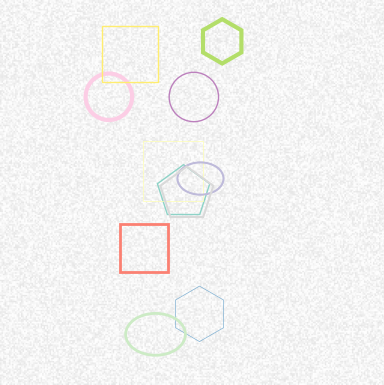[{"shape": "pentagon", "thickness": 1, "radius": 0.36, "center": [0.477, 0.501]}, {"shape": "square", "thickness": 0.5, "radius": 0.39, "center": [0.45, 0.556]}, {"shape": "oval", "thickness": 1.5, "radius": 0.3, "center": [0.521, 0.536]}, {"shape": "square", "thickness": 2, "radius": 0.31, "center": [0.375, 0.355]}, {"shape": "hexagon", "thickness": 0.5, "radius": 0.36, "center": [0.518, 0.185]}, {"shape": "hexagon", "thickness": 3, "radius": 0.29, "center": [0.577, 0.893]}, {"shape": "circle", "thickness": 3, "radius": 0.3, "center": [0.283, 0.749]}, {"shape": "pentagon", "thickness": 1.5, "radius": 0.36, "center": [0.485, 0.495]}, {"shape": "circle", "thickness": 1, "radius": 0.32, "center": [0.504, 0.748]}, {"shape": "oval", "thickness": 2, "radius": 0.39, "center": [0.404, 0.132]}, {"shape": "square", "thickness": 1, "radius": 0.36, "center": [0.338, 0.859]}]